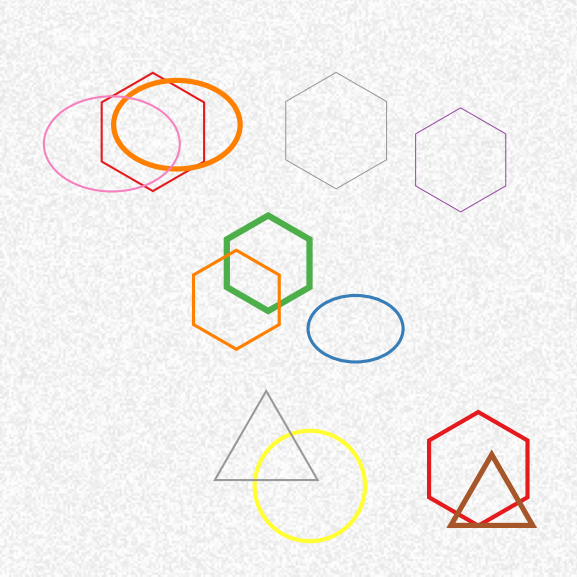[{"shape": "hexagon", "thickness": 2, "radius": 0.49, "center": [0.828, 0.187]}, {"shape": "hexagon", "thickness": 1, "radius": 0.51, "center": [0.265, 0.771]}, {"shape": "oval", "thickness": 1.5, "radius": 0.41, "center": [0.616, 0.43]}, {"shape": "hexagon", "thickness": 3, "radius": 0.41, "center": [0.464, 0.543]}, {"shape": "hexagon", "thickness": 0.5, "radius": 0.45, "center": [0.798, 0.722]}, {"shape": "oval", "thickness": 2.5, "radius": 0.55, "center": [0.306, 0.783]}, {"shape": "hexagon", "thickness": 1.5, "radius": 0.43, "center": [0.409, 0.48]}, {"shape": "circle", "thickness": 2, "radius": 0.48, "center": [0.537, 0.158]}, {"shape": "triangle", "thickness": 2.5, "radius": 0.41, "center": [0.852, 0.13]}, {"shape": "oval", "thickness": 1, "radius": 0.59, "center": [0.194, 0.75]}, {"shape": "hexagon", "thickness": 0.5, "radius": 0.5, "center": [0.582, 0.773]}, {"shape": "triangle", "thickness": 1, "radius": 0.51, "center": [0.461, 0.219]}]